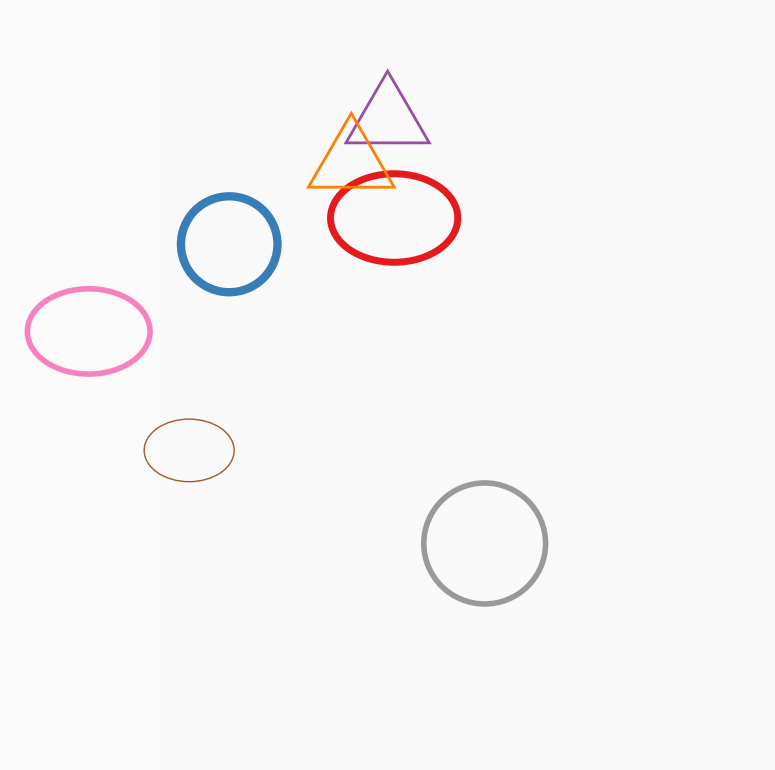[{"shape": "oval", "thickness": 2.5, "radius": 0.41, "center": [0.509, 0.717]}, {"shape": "circle", "thickness": 3, "radius": 0.31, "center": [0.296, 0.683]}, {"shape": "triangle", "thickness": 1, "radius": 0.31, "center": [0.5, 0.846]}, {"shape": "triangle", "thickness": 1, "radius": 0.32, "center": [0.453, 0.789]}, {"shape": "oval", "thickness": 0.5, "radius": 0.29, "center": [0.244, 0.415]}, {"shape": "oval", "thickness": 2, "radius": 0.4, "center": [0.114, 0.57]}, {"shape": "circle", "thickness": 2, "radius": 0.39, "center": [0.625, 0.294]}]